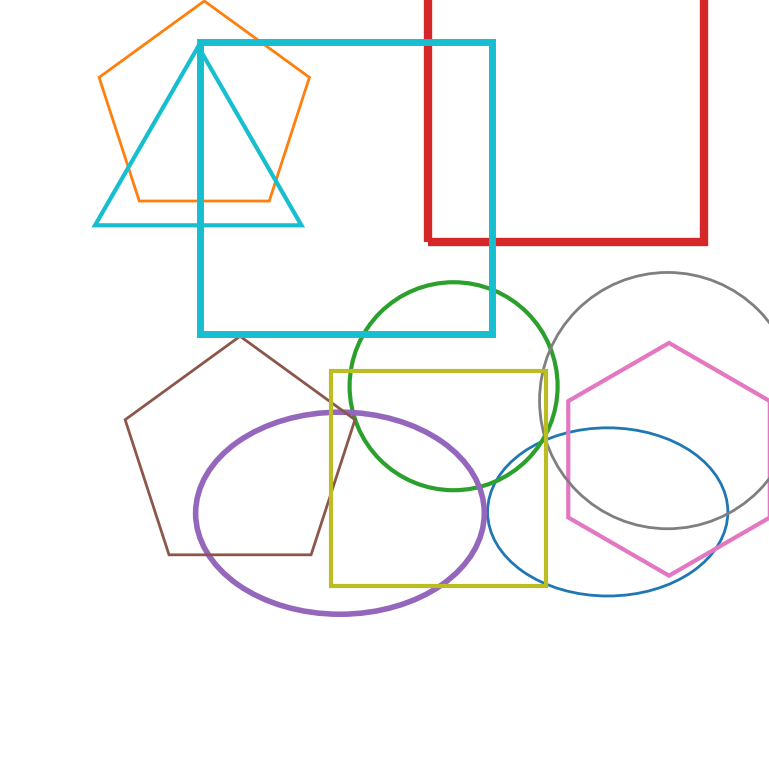[{"shape": "oval", "thickness": 1, "radius": 0.78, "center": [0.789, 0.335]}, {"shape": "pentagon", "thickness": 1, "radius": 0.72, "center": [0.265, 0.855]}, {"shape": "circle", "thickness": 1.5, "radius": 0.68, "center": [0.589, 0.498]}, {"shape": "square", "thickness": 3, "radius": 0.9, "center": [0.735, 0.864]}, {"shape": "oval", "thickness": 2, "radius": 0.94, "center": [0.442, 0.334]}, {"shape": "pentagon", "thickness": 1, "radius": 0.78, "center": [0.312, 0.406]}, {"shape": "hexagon", "thickness": 1.5, "radius": 0.76, "center": [0.869, 0.404]}, {"shape": "circle", "thickness": 1, "radius": 0.83, "center": [0.867, 0.48]}, {"shape": "square", "thickness": 1.5, "radius": 0.7, "center": [0.57, 0.378]}, {"shape": "triangle", "thickness": 1.5, "radius": 0.77, "center": [0.257, 0.785]}, {"shape": "square", "thickness": 2.5, "radius": 0.95, "center": [0.449, 0.756]}]